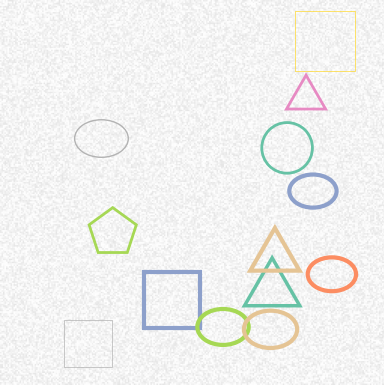[{"shape": "triangle", "thickness": 2.5, "radius": 0.41, "center": [0.707, 0.247]}, {"shape": "circle", "thickness": 2, "radius": 0.33, "center": [0.746, 0.616]}, {"shape": "oval", "thickness": 3, "radius": 0.31, "center": [0.862, 0.288]}, {"shape": "oval", "thickness": 3, "radius": 0.31, "center": [0.813, 0.504]}, {"shape": "square", "thickness": 3, "radius": 0.36, "center": [0.448, 0.22]}, {"shape": "triangle", "thickness": 2, "radius": 0.29, "center": [0.795, 0.746]}, {"shape": "pentagon", "thickness": 2, "radius": 0.32, "center": [0.293, 0.396]}, {"shape": "oval", "thickness": 3, "radius": 0.33, "center": [0.579, 0.151]}, {"shape": "square", "thickness": 0.5, "radius": 0.39, "center": [0.845, 0.893]}, {"shape": "triangle", "thickness": 3, "radius": 0.37, "center": [0.714, 0.334]}, {"shape": "oval", "thickness": 3, "radius": 0.35, "center": [0.703, 0.145]}, {"shape": "square", "thickness": 0.5, "radius": 0.31, "center": [0.228, 0.108]}, {"shape": "oval", "thickness": 1, "radius": 0.35, "center": [0.264, 0.64]}]